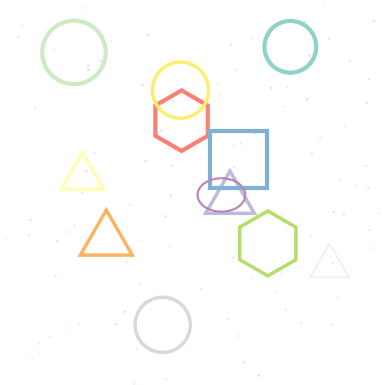[{"shape": "circle", "thickness": 3, "radius": 0.34, "center": [0.754, 0.878]}, {"shape": "triangle", "thickness": 2.5, "radius": 0.32, "center": [0.214, 0.54]}, {"shape": "triangle", "thickness": 2.5, "radius": 0.37, "center": [0.597, 0.482]}, {"shape": "hexagon", "thickness": 3, "radius": 0.39, "center": [0.472, 0.687]}, {"shape": "square", "thickness": 3, "radius": 0.37, "center": [0.62, 0.586]}, {"shape": "triangle", "thickness": 2.5, "radius": 0.39, "center": [0.276, 0.376]}, {"shape": "hexagon", "thickness": 2.5, "radius": 0.42, "center": [0.696, 0.368]}, {"shape": "triangle", "thickness": 0.5, "radius": 0.29, "center": [0.856, 0.309]}, {"shape": "circle", "thickness": 2.5, "radius": 0.36, "center": [0.423, 0.156]}, {"shape": "oval", "thickness": 1.5, "radius": 0.31, "center": [0.575, 0.494]}, {"shape": "circle", "thickness": 3, "radius": 0.41, "center": [0.192, 0.864]}, {"shape": "circle", "thickness": 2.5, "radius": 0.36, "center": [0.469, 0.766]}]